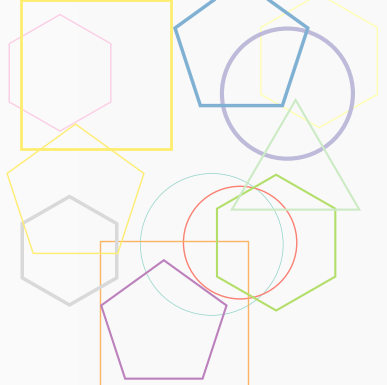[{"shape": "circle", "thickness": 0.5, "radius": 0.92, "center": [0.547, 0.365]}, {"shape": "hexagon", "thickness": 1, "radius": 0.87, "center": [0.824, 0.842]}, {"shape": "circle", "thickness": 3, "radius": 0.85, "center": [0.742, 0.757]}, {"shape": "circle", "thickness": 1, "radius": 0.73, "center": [0.62, 0.37]}, {"shape": "pentagon", "thickness": 2.5, "radius": 0.9, "center": [0.623, 0.871]}, {"shape": "square", "thickness": 1, "radius": 0.96, "center": [0.449, 0.184]}, {"shape": "hexagon", "thickness": 1.5, "radius": 0.88, "center": [0.713, 0.37]}, {"shape": "hexagon", "thickness": 1, "radius": 0.76, "center": [0.155, 0.811]}, {"shape": "hexagon", "thickness": 2.5, "radius": 0.7, "center": [0.179, 0.349]}, {"shape": "pentagon", "thickness": 1.5, "radius": 0.85, "center": [0.423, 0.154]}, {"shape": "triangle", "thickness": 1.5, "radius": 0.95, "center": [0.763, 0.55]}, {"shape": "pentagon", "thickness": 1, "radius": 0.93, "center": [0.195, 0.492]}, {"shape": "square", "thickness": 2, "radius": 0.96, "center": [0.247, 0.806]}]